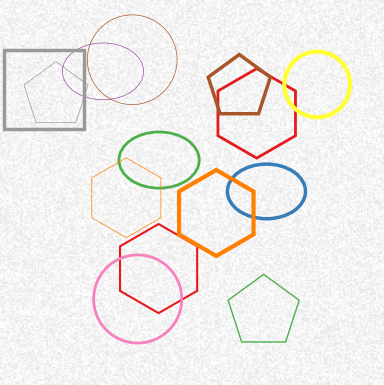[{"shape": "hexagon", "thickness": 2, "radius": 0.58, "center": [0.667, 0.706]}, {"shape": "hexagon", "thickness": 1.5, "radius": 0.58, "center": [0.412, 0.302]}, {"shape": "oval", "thickness": 2.5, "radius": 0.51, "center": [0.692, 0.503]}, {"shape": "oval", "thickness": 2, "radius": 0.52, "center": [0.413, 0.584]}, {"shape": "pentagon", "thickness": 1, "radius": 0.49, "center": [0.685, 0.19]}, {"shape": "oval", "thickness": 0.5, "radius": 0.53, "center": [0.267, 0.815]}, {"shape": "hexagon", "thickness": 0.5, "radius": 0.52, "center": [0.328, 0.486]}, {"shape": "hexagon", "thickness": 3, "radius": 0.56, "center": [0.562, 0.447]}, {"shape": "circle", "thickness": 3, "radius": 0.43, "center": [0.824, 0.781]}, {"shape": "pentagon", "thickness": 2.5, "radius": 0.42, "center": [0.622, 0.773]}, {"shape": "circle", "thickness": 0.5, "radius": 0.58, "center": [0.343, 0.845]}, {"shape": "circle", "thickness": 2, "radius": 0.57, "center": [0.358, 0.223]}, {"shape": "pentagon", "thickness": 0.5, "radius": 0.44, "center": [0.145, 0.752]}, {"shape": "square", "thickness": 2.5, "radius": 0.52, "center": [0.115, 0.768]}]